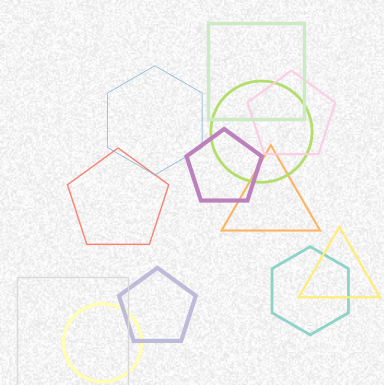[{"shape": "hexagon", "thickness": 2, "radius": 0.57, "center": [0.806, 0.245]}, {"shape": "circle", "thickness": 2.5, "radius": 0.51, "center": [0.267, 0.11]}, {"shape": "pentagon", "thickness": 3, "radius": 0.52, "center": [0.409, 0.199]}, {"shape": "pentagon", "thickness": 1, "radius": 0.69, "center": [0.307, 0.477]}, {"shape": "hexagon", "thickness": 0.5, "radius": 0.71, "center": [0.402, 0.688]}, {"shape": "triangle", "thickness": 1.5, "radius": 0.74, "center": [0.703, 0.475]}, {"shape": "circle", "thickness": 2, "radius": 0.66, "center": [0.679, 0.658]}, {"shape": "pentagon", "thickness": 1.5, "radius": 0.6, "center": [0.757, 0.697]}, {"shape": "square", "thickness": 1, "radius": 0.72, "center": [0.187, 0.137]}, {"shape": "pentagon", "thickness": 3, "radius": 0.51, "center": [0.582, 0.562]}, {"shape": "square", "thickness": 2.5, "radius": 0.63, "center": [0.665, 0.815]}, {"shape": "triangle", "thickness": 1.5, "radius": 0.61, "center": [0.881, 0.289]}]